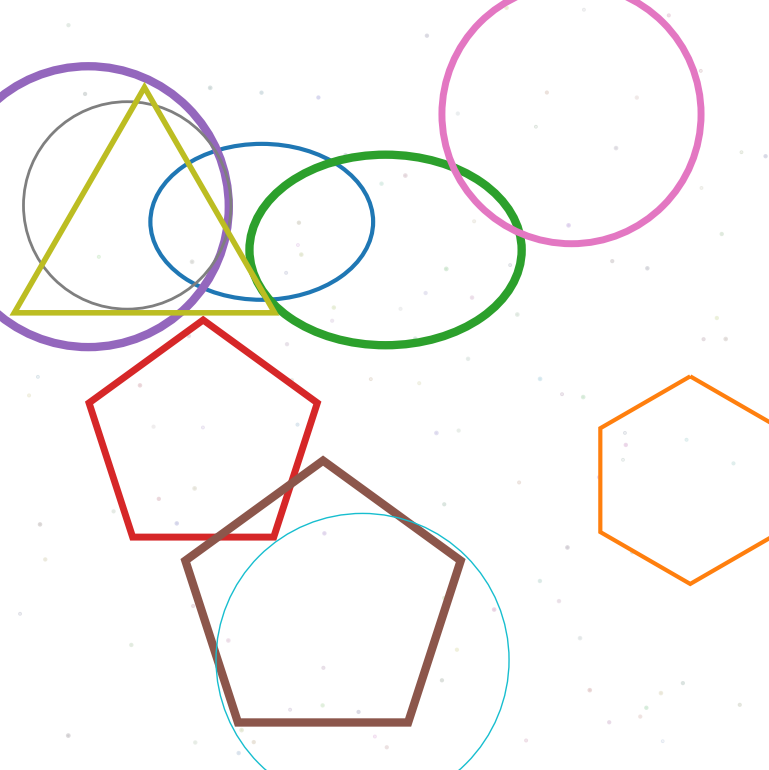[{"shape": "oval", "thickness": 1.5, "radius": 0.72, "center": [0.34, 0.712]}, {"shape": "hexagon", "thickness": 1.5, "radius": 0.67, "center": [0.896, 0.376]}, {"shape": "oval", "thickness": 3, "radius": 0.88, "center": [0.501, 0.675]}, {"shape": "pentagon", "thickness": 2.5, "radius": 0.78, "center": [0.264, 0.429]}, {"shape": "circle", "thickness": 3, "radius": 0.91, "center": [0.115, 0.732]}, {"shape": "pentagon", "thickness": 3, "radius": 0.94, "center": [0.42, 0.214]}, {"shape": "circle", "thickness": 2.5, "radius": 0.84, "center": [0.742, 0.852]}, {"shape": "circle", "thickness": 1, "radius": 0.67, "center": [0.165, 0.733]}, {"shape": "triangle", "thickness": 2, "radius": 0.98, "center": [0.188, 0.691]}, {"shape": "circle", "thickness": 0.5, "radius": 0.95, "center": [0.471, 0.143]}]